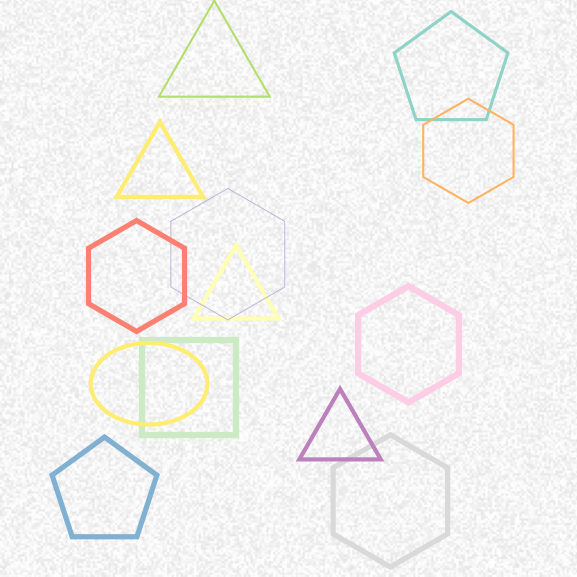[{"shape": "pentagon", "thickness": 1.5, "radius": 0.52, "center": [0.781, 0.876]}, {"shape": "triangle", "thickness": 2, "radius": 0.42, "center": [0.409, 0.49]}, {"shape": "hexagon", "thickness": 0.5, "radius": 0.57, "center": [0.394, 0.559]}, {"shape": "hexagon", "thickness": 2.5, "radius": 0.48, "center": [0.236, 0.521]}, {"shape": "pentagon", "thickness": 2.5, "radius": 0.48, "center": [0.181, 0.147]}, {"shape": "hexagon", "thickness": 1, "radius": 0.45, "center": [0.811, 0.738]}, {"shape": "triangle", "thickness": 1, "radius": 0.55, "center": [0.371, 0.887]}, {"shape": "hexagon", "thickness": 3, "radius": 0.5, "center": [0.707, 0.403]}, {"shape": "hexagon", "thickness": 2.5, "radius": 0.57, "center": [0.676, 0.132]}, {"shape": "triangle", "thickness": 2, "radius": 0.41, "center": [0.589, 0.244]}, {"shape": "square", "thickness": 3, "radius": 0.41, "center": [0.327, 0.328]}, {"shape": "triangle", "thickness": 2, "radius": 0.43, "center": [0.277, 0.701]}, {"shape": "oval", "thickness": 2, "radius": 0.51, "center": [0.258, 0.335]}]